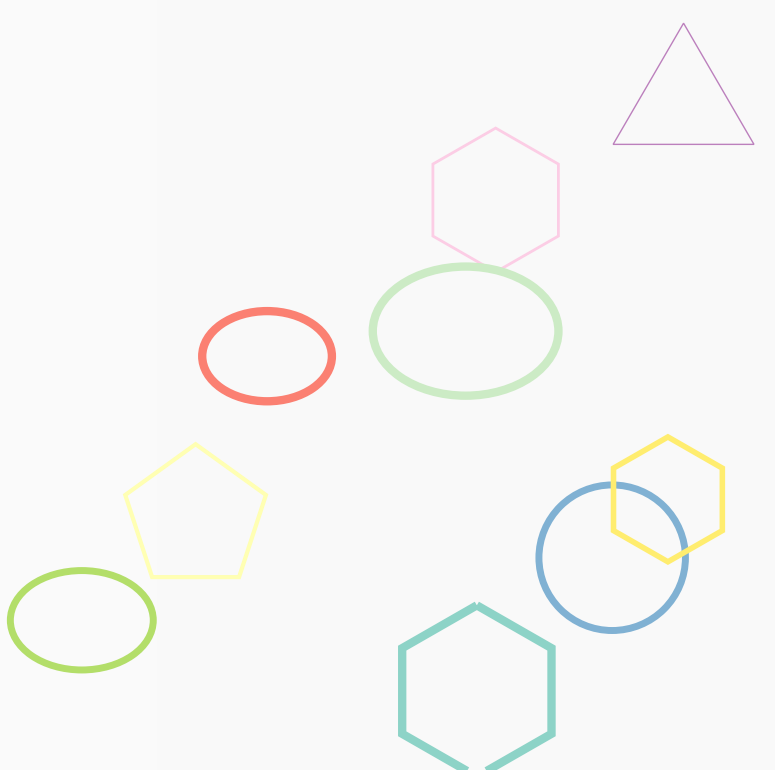[{"shape": "hexagon", "thickness": 3, "radius": 0.56, "center": [0.615, 0.103]}, {"shape": "pentagon", "thickness": 1.5, "radius": 0.48, "center": [0.252, 0.328]}, {"shape": "oval", "thickness": 3, "radius": 0.42, "center": [0.345, 0.537]}, {"shape": "circle", "thickness": 2.5, "radius": 0.47, "center": [0.79, 0.276]}, {"shape": "oval", "thickness": 2.5, "radius": 0.46, "center": [0.106, 0.194]}, {"shape": "hexagon", "thickness": 1, "radius": 0.47, "center": [0.64, 0.74]}, {"shape": "triangle", "thickness": 0.5, "radius": 0.52, "center": [0.882, 0.865]}, {"shape": "oval", "thickness": 3, "radius": 0.6, "center": [0.601, 0.57]}, {"shape": "hexagon", "thickness": 2, "radius": 0.41, "center": [0.862, 0.351]}]